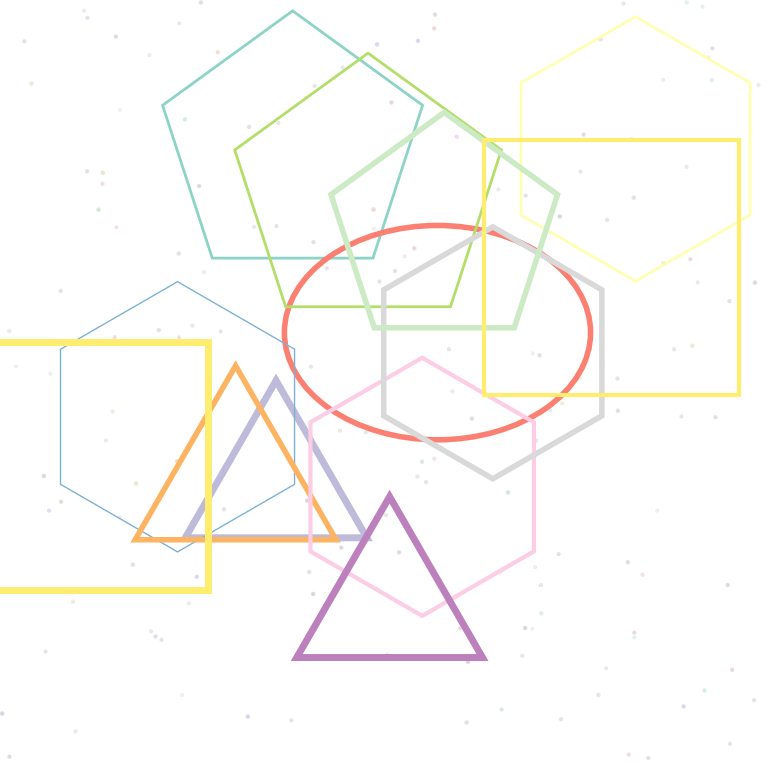[{"shape": "pentagon", "thickness": 1, "radius": 0.89, "center": [0.38, 0.808]}, {"shape": "hexagon", "thickness": 1, "radius": 0.86, "center": [0.825, 0.807]}, {"shape": "triangle", "thickness": 2.5, "radius": 0.68, "center": [0.359, 0.37]}, {"shape": "oval", "thickness": 2, "radius": 0.99, "center": [0.568, 0.568]}, {"shape": "hexagon", "thickness": 0.5, "radius": 0.88, "center": [0.231, 0.459]}, {"shape": "triangle", "thickness": 2, "radius": 0.75, "center": [0.306, 0.374]}, {"shape": "pentagon", "thickness": 1, "radius": 0.91, "center": [0.478, 0.749]}, {"shape": "hexagon", "thickness": 1.5, "radius": 0.84, "center": [0.548, 0.368]}, {"shape": "hexagon", "thickness": 2, "radius": 0.82, "center": [0.64, 0.542]}, {"shape": "triangle", "thickness": 2.5, "radius": 0.7, "center": [0.506, 0.216]}, {"shape": "pentagon", "thickness": 2, "radius": 0.77, "center": [0.577, 0.699]}, {"shape": "square", "thickness": 1.5, "radius": 0.83, "center": [0.794, 0.653]}, {"shape": "square", "thickness": 2.5, "radius": 0.8, "center": [0.11, 0.395]}]